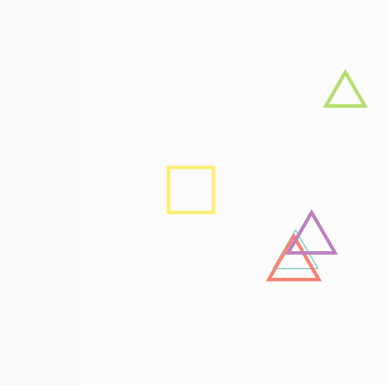[{"shape": "triangle", "thickness": 1, "radius": 0.33, "center": [0.763, 0.336]}, {"shape": "triangle", "thickness": 2.5, "radius": 0.37, "center": [0.758, 0.311]}, {"shape": "triangle", "thickness": 2.5, "radius": 0.29, "center": [0.891, 0.754]}, {"shape": "triangle", "thickness": 2.5, "radius": 0.35, "center": [0.804, 0.378]}, {"shape": "square", "thickness": 2.5, "radius": 0.29, "center": [0.492, 0.508]}]